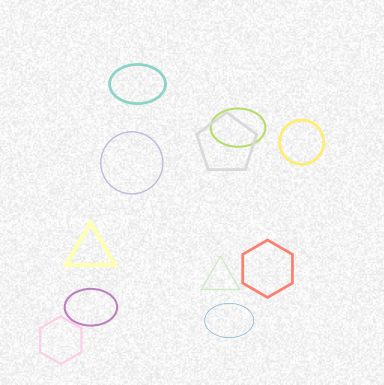[{"shape": "oval", "thickness": 2, "radius": 0.36, "center": [0.357, 0.782]}, {"shape": "triangle", "thickness": 3, "radius": 0.37, "center": [0.235, 0.349]}, {"shape": "circle", "thickness": 1, "radius": 0.4, "center": [0.342, 0.577]}, {"shape": "hexagon", "thickness": 2, "radius": 0.37, "center": [0.695, 0.302]}, {"shape": "oval", "thickness": 0.5, "radius": 0.32, "center": [0.595, 0.168]}, {"shape": "oval", "thickness": 1.5, "radius": 0.36, "center": [0.618, 0.668]}, {"shape": "hexagon", "thickness": 1.5, "radius": 0.31, "center": [0.158, 0.116]}, {"shape": "pentagon", "thickness": 2, "radius": 0.41, "center": [0.589, 0.626]}, {"shape": "oval", "thickness": 1.5, "radius": 0.34, "center": [0.236, 0.202]}, {"shape": "triangle", "thickness": 1, "radius": 0.29, "center": [0.573, 0.277]}, {"shape": "circle", "thickness": 2, "radius": 0.29, "center": [0.784, 0.631]}]